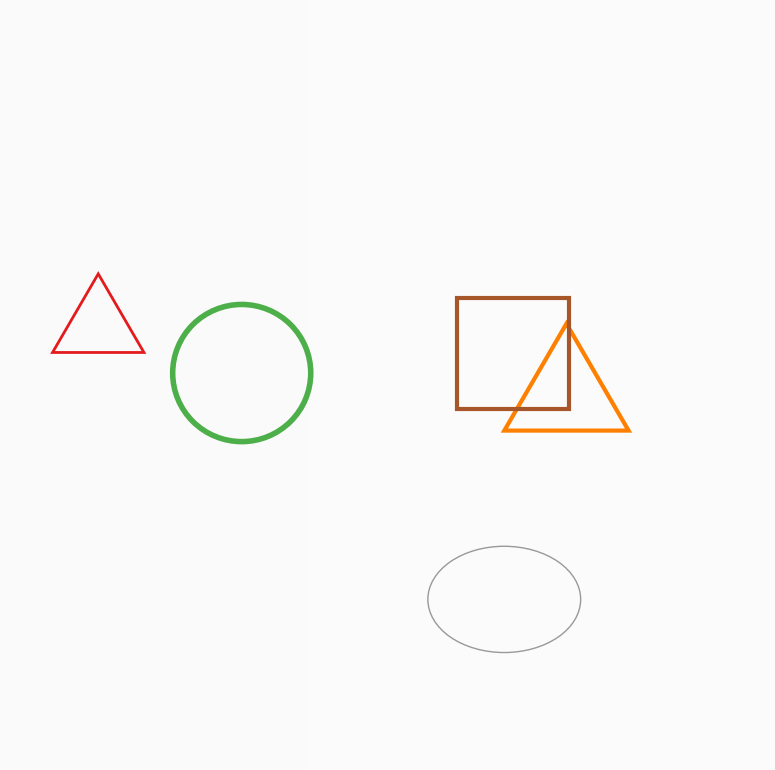[{"shape": "triangle", "thickness": 1, "radius": 0.34, "center": [0.127, 0.576]}, {"shape": "circle", "thickness": 2, "radius": 0.45, "center": [0.312, 0.516]}, {"shape": "triangle", "thickness": 1.5, "radius": 0.46, "center": [0.731, 0.487]}, {"shape": "square", "thickness": 1.5, "radius": 0.36, "center": [0.662, 0.541]}, {"shape": "oval", "thickness": 0.5, "radius": 0.49, "center": [0.651, 0.222]}]